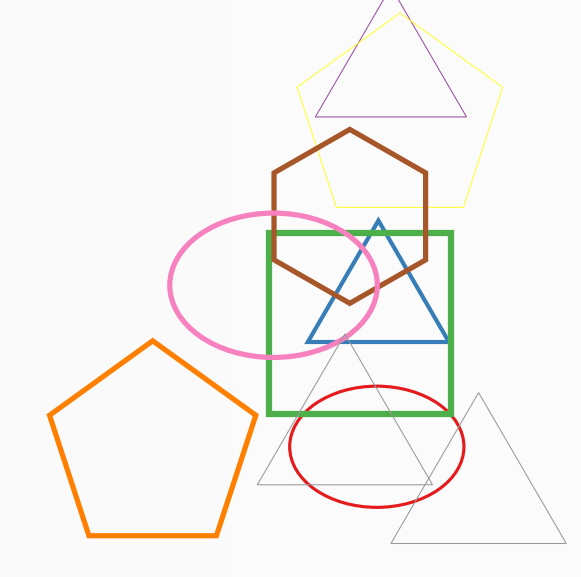[{"shape": "oval", "thickness": 1.5, "radius": 0.75, "center": [0.648, 0.226]}, {"shape": "triangle", "thickness": 2, "radius": 0.7, "center": [0.651, 0.477]}, {"shape": "square", "thickness": 3, "radius": 0.78, "center": [0.619, 0.438]}, {"shape": "triangle", "thickness": 0.5, "radius": 0.75, "center": [0.673, 0.872]}, {"shape": "pentagon", "thickness": 2.5, "radius": 0.93, "center": [0.263, 0.222]}, {"shape": "pentagon", "thickness": 0.5, "radius": 0.93, "center": [0.688, 0.791]}, {"shape": "hexagon", "thickness": 2.5, "radius": 0.75, "center": [0.602, 0.624]}, {"shape": "oval", "thickness": 2.5, "radius": 0.89, "center": [0.471, 0.505]}, {"shape": "triangle", "thickness": 0.5, "radius": 0.87, "center": [0.593, 0.247]}, {"shape": "triangle", "thickness": 0.5, "radius": 0.87, "center": [0.823, 0.145]}]